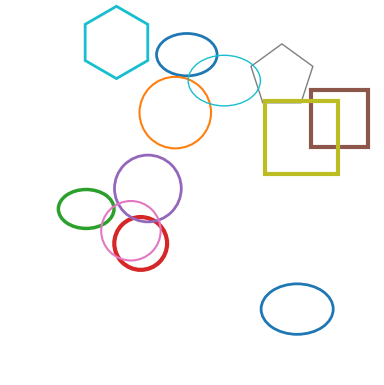[{"shape": "oval", "thickness": 2, "radius": 0.47, "center": [0.772, 0.197]}, {"shape": "oval", "thickness": 2, "radius": 0.39, "center": [0.485, 0.858]}, {"shape": "circle", "thickness": 1.5, "radius": 0.46, "center": [0.455, 0.707]}, {"shape": "oval", "thickness": 2.5, "radius": 0.36, "center": [0.224, 0.457]}, {"shape": "circle", "thickness": 3, "radius": 0.34, "center": [0.365, 0.368]}, {"shape": "circle", "thickness": 2, "radius": 0.43, "center": [0.384, 0.51]}, {"shape": "square", "thickness": 3, "radius": 0.37, "center": [0.881, 0.693]}, {"shape": "circle", "thickness": 1.5, "radius": 0.39, "center": [0.34, 0.401]}, {"shape": "pentagon", "thickness": 1, "radius": 0.42, "center": [0.732, 0.801]}, {"shape": "square", "thickness": 3, "radius": 0.47, "center": [0.782, 0.644]}, {"shape": "oval", "thickness": 1, "radius": 0.47, "center": [0.583, 0.791]}, {"shape": "hexagon", "thickness": 2, "radius": 0.47, "center": [0.303, 0.89]}]